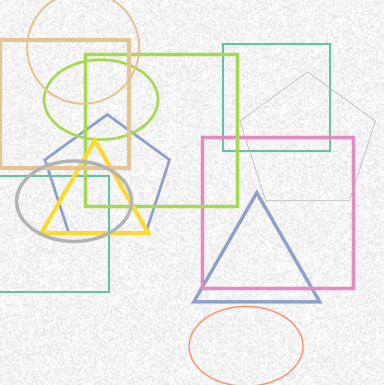[{"shape": "square", "thickness": 1.5, "radius": 0.69, "center": [0.718, 0.747]}, {"shape": "square", "thickness": 1.5, "radius": 0.76, "center": [0.132, 0.393]}, {"shape": "oval", "thickness": 1, "radius": 0.74, "center": [0.639, 0.101]}, {"shape": "pentagon", "thickness": 2, "radius": 0.85, "center": [0.279, 0.532]}, {"shape": "triangle", "thickness": 2.5, "radius": 0.94, "center": [0.667, 0.31]}, {"shape": "square", "thickness": 2.5, "radius": 0.98, "center": [0.72, 0.447]}, {"shape": "oval", "thickness": 2, "radius": 0.74, "center": [0.262, 0.741]}, {"shape": "square", "thickness": 2.5, "radius": 0.98, "center": [0.418, 0.662]}, {"shape": "triangle", "thickness": 3, "radius": 0.8, "center": [0.246, 0.475]}, {"shape": "square", "thickness": 3, "radius": 0.83, "center": [0.168, 0.73]}, {"shape": "circle", "thickness": 1.5, "radius": 0.73, "center": [0.216, 0.876]}, {"shape": "oval", "thickness": 2.5, "radius": 0.75, "center": [0.192, 0.477]}, {"shape": "pentagon", "thickness": 0.5, "radius": 0.93, "center": [0.799, 0.628]}]